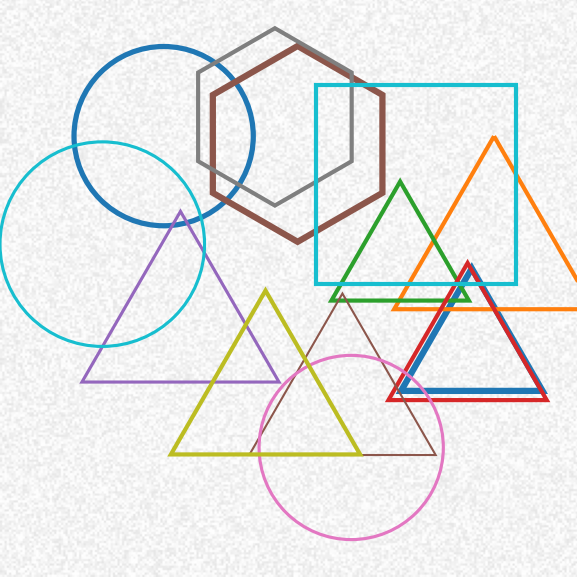[{"shape": "circle", "thickness": 2.5, "radius": 0.78, "center": [0.283, 0.763]}, {"shape": "triangle", "thickness": 3, "radius": 0.71, "center": [0.817, 0.393]}, {"shape": "triangle", "thickness": 2, "radius": 1.0, "center": [0.856, 0.564]}, {"shape": "triangle", "thickness": 2, "radius": 0.69, "center": [0.693, 0.547]}, {"shape": "triangle", "thickness": 2, "radius": 0.79, "center": [0.81, 0.385]}, {"shape": "triangle", "thickness": 1.5, "radius": 0.99, "center": [0.313, 0.436]}, {"shape": "hexagon", "thickness": 3, "radius": 0.85, "center": [0.515, 0.75]}, {"shape": "triangle", "thickness": 1, "radius": 0.93, "center": [0.593, 0.304]}, {"shape": "circle", "thickness": 1.5, "radius": 0.8, "center": [0.608, 0.224]}, {"shape": "hexagon", "thickness": 2, "radius": 0.77, "center": [0.476, 0.797]}, {"shape": "triangle", "thickness": 2, "radius": 0.95, "center": [0.46, 0.307]}, {"shape": "square", "thickness": 2, "radius": 0.86, "center": [0.72, 0.68]}, {"shape": "circle", "thickness": 1.5, "radius": 0.89, "center": [0.177, 0.576]}]